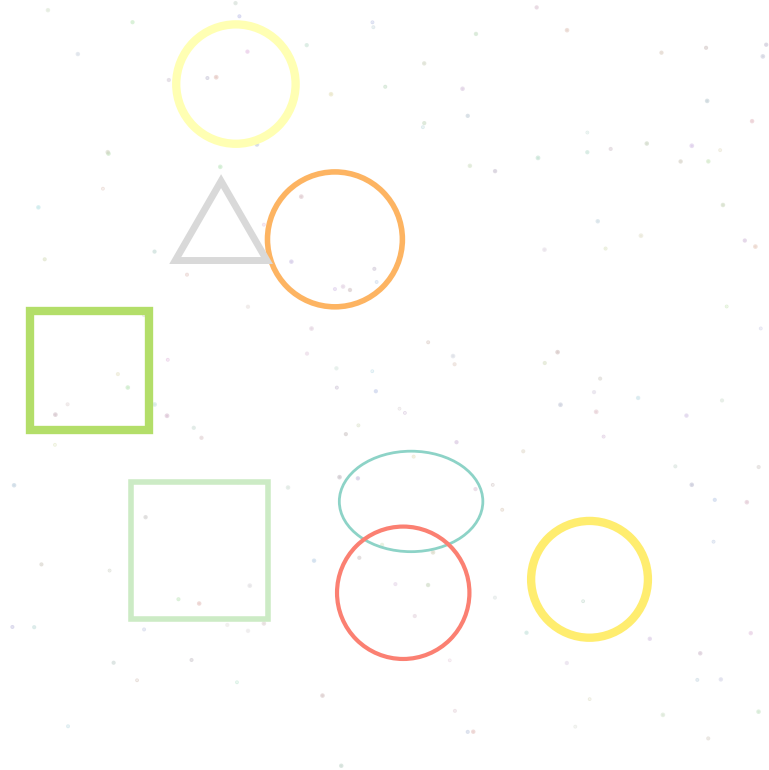[{"shape": "oval", "thickness": 1, "radius": 0.47, "center": [0.534, 0.349]}, {"shape": "circle", "thickness": 3, "radius": 0.39, "center": [0.306, 0.891]}, {"shape": "circle", "thickness": 1.5, "radius": 0.43, "center": [0.524, 0.23]}, {"shape": "circle", "thickness": 2, "radius": 0.44, "center": [0.435, 0.689]}, {"shape": "square", "thickness": 3, "radius": 0.39, "center": [0.116, 0.519]}, {"shape": "triangle", "thickness": 2.5, "radius": 0.34, "center": [0.287, 0.696]}, {"shape": "square", "thickness": 2, "radius": 0.44, "center": [0.259, 0.285]}, {"shape": "circle", "thickness": 3, "radius": 0.38, "center": [0.766, 0.248]}]